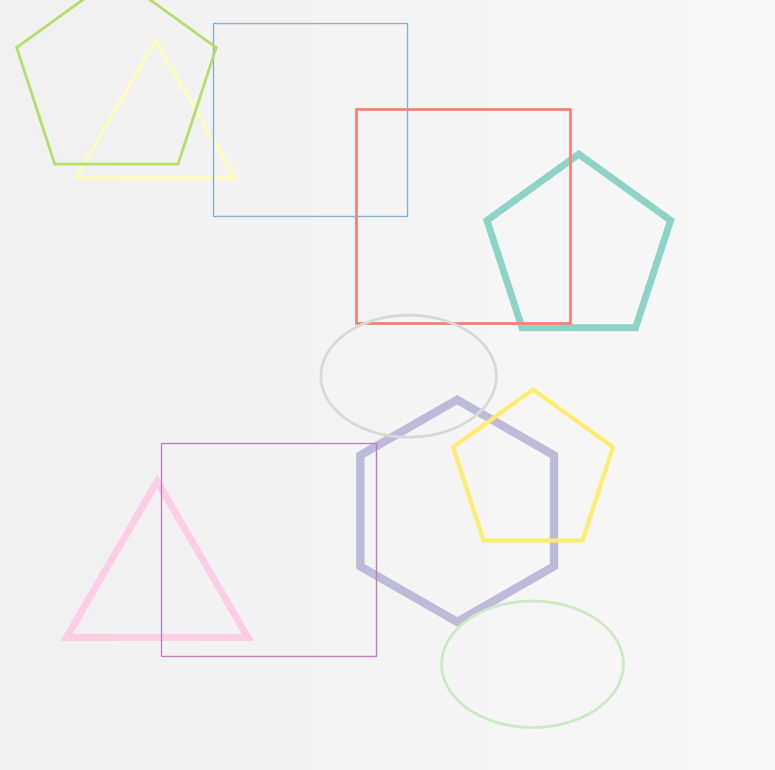[{"shape": "pentagon", "thickness": 2.5, "radius": 0.62, "center": [0.747, 0.675]}, {"shape": "triangle", "thickness": 1, "radius": 0.59, "center": [0.201, 0.828]}, {"shape": "hexagon", "thickness": 3, "radius": 0.72, "center": [0.59, 0.337]}, {"shape": "square", "thickness": 1, "radius": 0.69, "center": [0.597, 0.72]}, {"shape": "square", "thickness": 0.5, "radius": 0.62, "center": [0.4, 0.845]}, {"shape": "pentagon", "thickness": 1, "radius": 0.68, "center": [0.15, 0.896]}, {"shape": "triangle", "thickness": 2.5, "radius": 0.68, "center": [0.203, 0.24]}, {"shape": "oval", "thickness": 1, "radius": 0.57, "center": [0.527, 0.511]}, {"shape": "square", "thickness": 0.5, "radius": 0.69, "center": [0.347, 0.286]}, {"shape": "oval", "thickness": 1, "radius": 0.59, "center": [0.687, 0.137]}, {"shape": "pentagon", "thickness": 1.5, "radius": 0.54, "center": [0.688, 0.386]}]